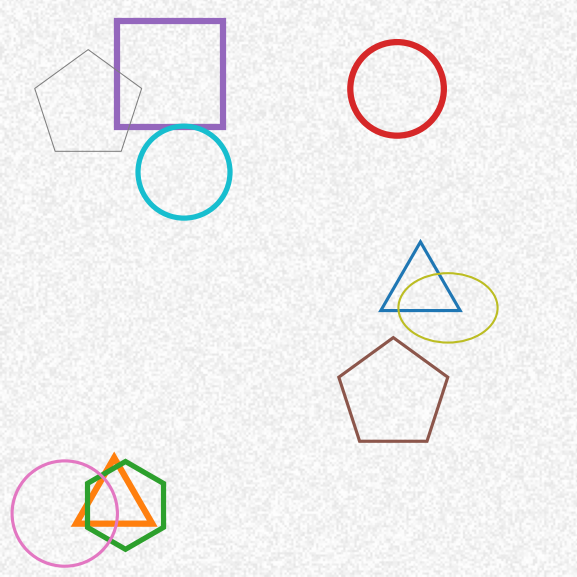[{"shape": "triangle", "thickness": 1.5, "radius": 0.4, "center": [0.728, 0.501]}, {"shape": "triangle", "thickness": 3, "radius": 0.38, "center": [0.198, 0.13]}, {"shape": "hexagon", "thickness": 2.5, "radius": 0.38, "center": [0.217, 0.124]}, {"shape": "circle", "thickness": 3, "radius": 0.41, "center": [0.688, 0.845]}, {"shape": "square", "thickness": 3, "radius": 0.46, "center": [0.294, 0.871]}, {"shape": "pentagon", "thickness": 1.5, "radius": 0.5, "center": [0.681, 0.315]}, {"shape": "circle", "thickness": 1.5, "radius": 0.46, "center": [0.112, 0.11]}, {"shape": "pentagon", "thickness": 0.5, "radius": 0.49, "center": [0.153, 0.816]}, {"shape": "oval", "thickness": 1, "radius": 0.43, "center": [0.776, 0.466]}, {"shape": "circle", "thickness": 2.5, "radius": 0.4, "center": [0.319, 0.701]}]